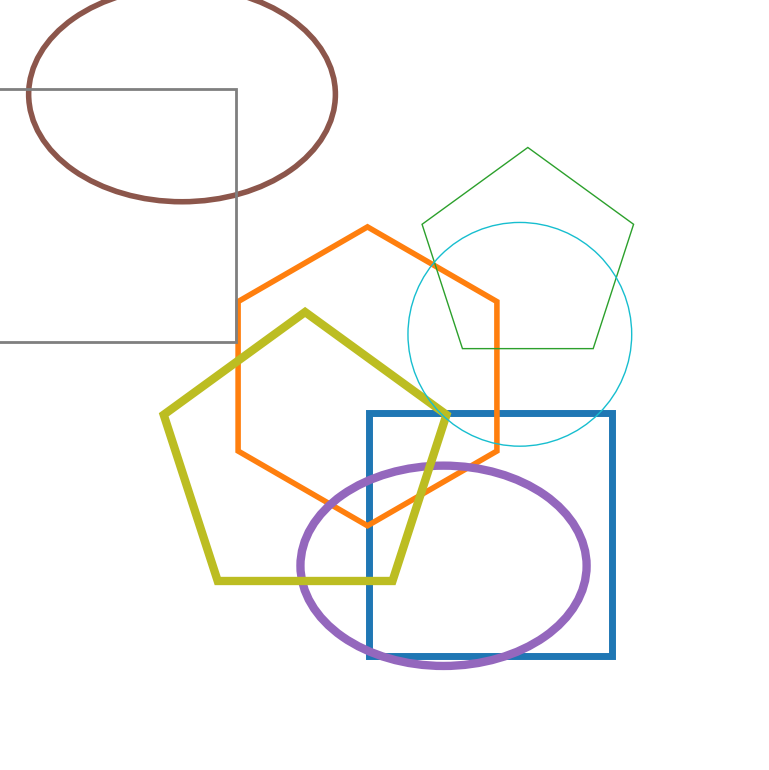[{"shape": "square", "thickness": 2.5, "radius": 0.79, "center": [0.637, 0.305]}, {"shape": "hexagon", "thickness": 2, "radius": 0.97, "center": [0.477, 0.511]}, {"shape": "pentagon", "thickness": 0.5, "radius": 0.72, "center": [0.685, 0.664]}, {"shape": "oval", "thickness": 3, "radius": 0.93, "center": [0.576, 0.265]}, {"shape": "oval", "thickness": 2, "radius": 1.0, "center": [0.236, 0.877]}, {"shape": "square", "thickness": 1, "radius": 0.82, "center": [0.142, 0.72]}, {"shape": "pentagon", "thickness": 3, "radius": 0.97, "center": [0.396, 0.402]}, {"shape": "circle", "thickness": 0.5, "radius": 0.73, "center": [0.675, 0.566]}]